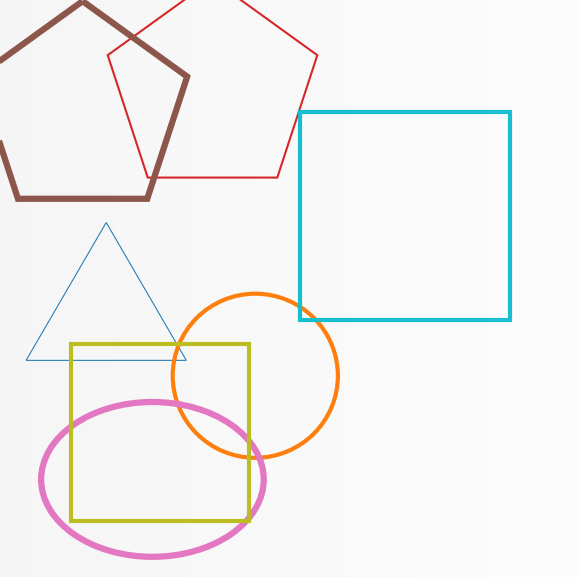[{"shape": "triangle", "thickness": 0.5, "radius": 0.8, "center": [0.183, 0.455]}, {"shape": "circle", "thickness": 2, "radius": 0.71, "center": [0.439, 0.348]}, {"shape": "pentagon", "thickness": 1, "radius": 0.95, "center": [0.366, 0.845]}, {"shape": "pentagon", "thickness": 3, "radius": 0.95, "center": [0.142, 0.808]}, {"shape": "oval", "thickness": 3, "radius": 0.96, "center": [0.262, 0.169]}, {"shape": "square", "thickness": 2, "radius": 0.77, "center": [0.276, 0.25]}, {"shape": "square", "thickness": 2, "radius": 0.9, "center": [0.697, 0.625]}]